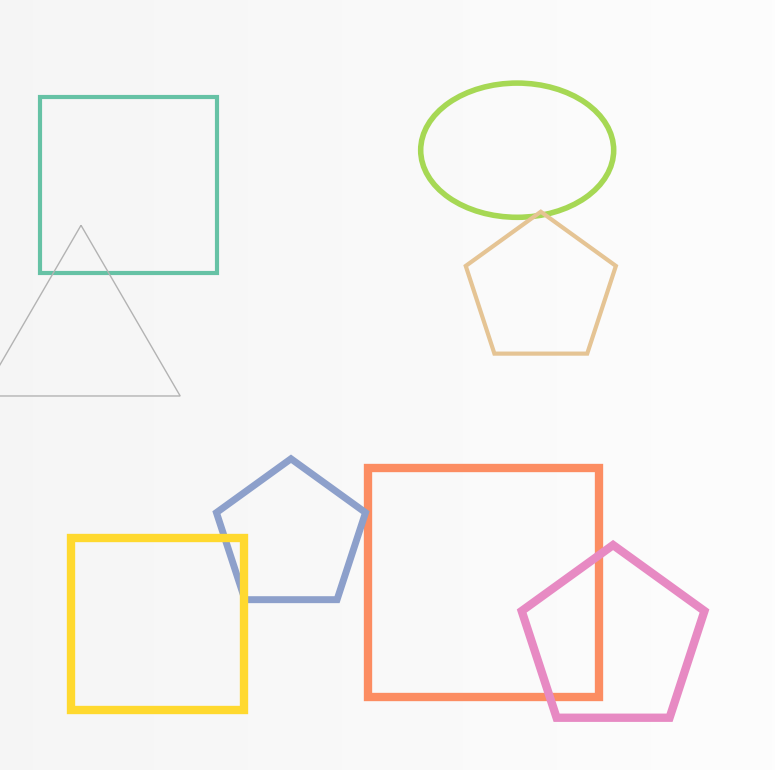[{"shape": "square", "thickness": 1.5, "radius": 0.57, "center": [0.166, 0.76]}, {"shape": "square", "thickness": 3, "radius": 0.74, "center": [0.624, 0.244]}, {"shape": "pentagon", "thickness": 2.5, "radius": 0.51, "center": [0.375, 0.303]}, {"shape": "pentagon", "thickness": 3, "radius": 0.62, "center": [0.791, 0.168]}, {"shape": "oval", "thickness": 2, "radius": 0.62, "center": [0.667, 0.805]}, {"shape": "square", "thickness": 3, "radius": 0.56, "center": [0.203, 0.19]}, {"shape": "pentagon", "thickness": 1.5, "radius": 0.51, "center": [0.698, 0.623]}, {"shape": "triangle", "thickness": 0.5, "radius": 0.74, "center": [0.105, 0.56]}]